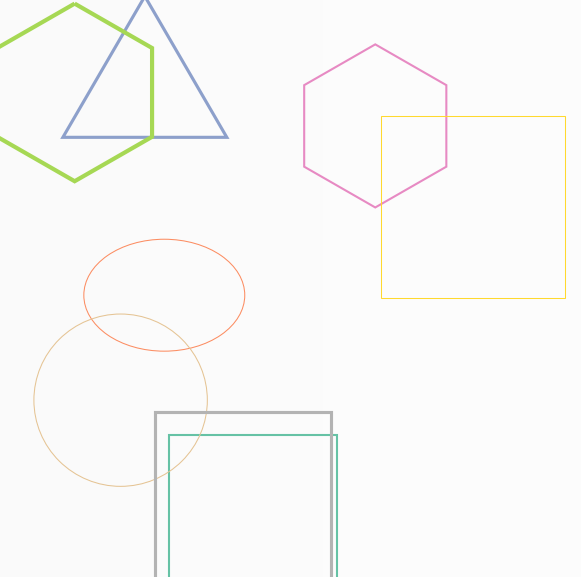[{"shape": "square", "thickness": 1, "radius": 0.72, "center": [0.435, 0.103]}, {"shape": "oval", "thickness": 0.5, "radius": 0.69, "center": [0.283, 0.488]}, {"shape": "triangle", "thickness": 1.5, "radius": 0.81, "center": [0.249, 0.843]}, {"shape": "hexagon", "thickness": 1, "radius": 0.71, "center": [0.646, 0.781]}, {"shape": "hexagon", "thickness": 2, "radius": 0.77, "center": [0.128, 0.839]}, {"shape": "square", "thickness": 0.5, "radius": 0.79, "center": [0.813, 0.641]}, {"shape": "circle", "thickness": 0.5, "radius": 0.75, "center": [0.208, 0.306]}, {"shape": "square", "thickness": 1.5, "radius": 0.75, "center": [0.418, 0.134]}]